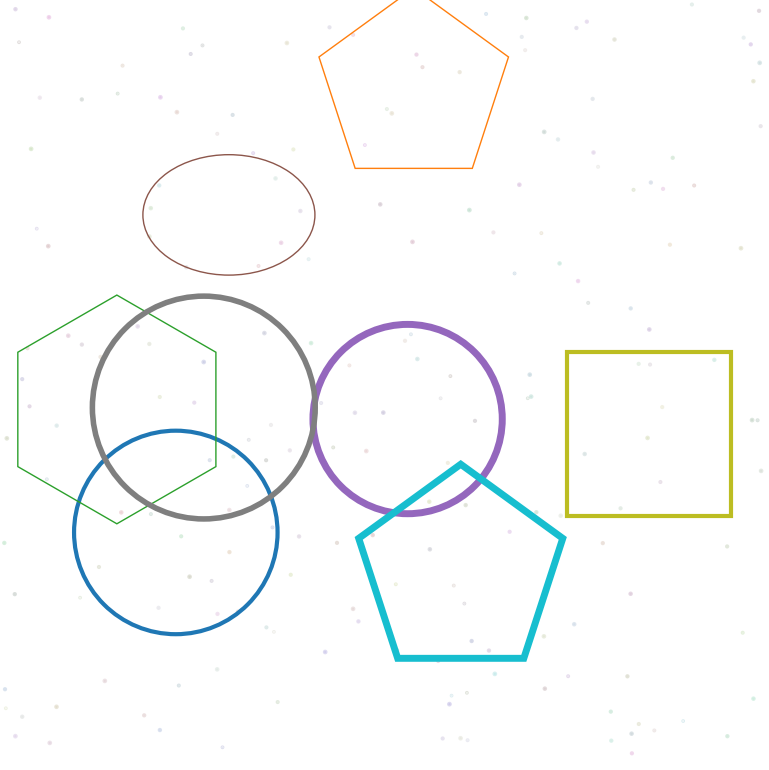[{"shape": "circle", "thickness": 1.5, "radius": 0.66, "center": [0.228, 0.309]}, {"shape": "pentagon", "thickness": 0.5, "radius": 0.65, "center": [0.537, 0.886]}, {"shape": "hexagon", "thickness": 0.5, "radius": 0.74, "center": [0.152, 0.468]}, {"shape": "circle", "thickness": 2.5, "radius": 0.61, "center": [0.529, 0.456]}, {"shape": "oval", "thickness": 0.5, "radius": 0.56, "center": [0.297, 0.721]}, {"shape": "circle", "thickness": 2, "radius": 0.72, "center": [0.265, 0.471]}, {"shape": "square", "thickness": 1.5, "radius": 0.53, "center": [0.842, 0.436]}, {"shape": "pentagon", "thickness": 2.5, "radius": 0.7, "center": [0.598, 0.258]}]